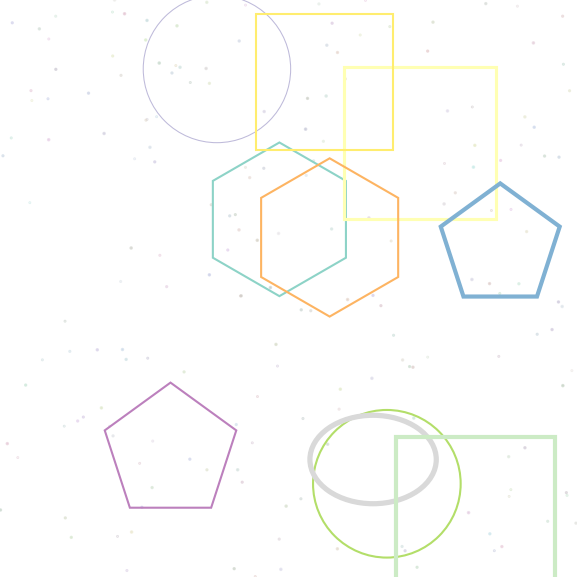[{"shape": "hexagon", "thickness": 1, "radius": 0.67, "center": [0.484, 0.619]}, {"shape": "square", "thickness": 1.5, "radius": 0.66, "center": [0.727, 0.751]}, {"shape": "circle", "thickness": 0.5, "radius": 0.64, "center": [0.376, 0.88]}, {"shape": "pentagon", "thickness": 2, "radius": 0.54, "center": [0.866, 0.573]}, {"shape": "hexagon", "thickness": 1, "radius": 0.69, "center": [0.571, 0.588]}, {"shape": "circle", "thickness": 1, "radius": 0.64, "center": [0.67, 0.161]}, {"shape": "oval", "thickness": 2.5, "radius": 0.55, "center": [0.646, 0.203]}, {"shape": "pentagon", "thickness": 1, "radius": 0.6, "center": [0.295, 0.217]}, {"shape": "square", "thickness": 2, "radius": 0.69, "center": [0.823, 0.104]}, {"shape": "square", "thickness": 1, "radius": 0.59, "center": [0.562, 0.857]}]